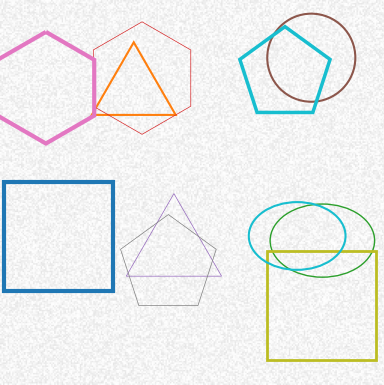[{"shape": "square", "thickness": 3, "radius": 0.71, "center": [0.152, 0.386]}, {"shape": "triangle", "thickness": 1.5, "radius": 0.63, "center": [0.347, 0.764]}, {"shape": "oval", "thickness": 1, "radius": 0.68, "center": [0.837, 0.375]}, {"shape": "hexagon", "thickness": 0.5, "radius": 0.73, "center": [0.369, 0.797]}, {"shape": "triangle", "thickness": 0.5, "radius": 0.71, "center": [0.452, 0.354]}, {"shape": "circle", "thickness": 1.5, "radius": 0.57, "center": [0.809, 0.85]}, {"shape": "hexagon", "thickness": 3, "radius": 0.72, "center": [0.119, 0.772]}, {"shape": "pentagon", "thickness": 0.5, "radius": 0.65, "center": [0.437, 0.312]}, {"shape": "square", "thickness": 2, "radius": 0.71, "center": [0.836, 0.206]}, {"shape": "oval", "thickness": 1.5, "radius": 0.63, "center": [0.772, 0.387]}, {"shape": "pentagon", "thickness": 2.5, "radius": 0.62, "center": [0.74, 0.808]}]